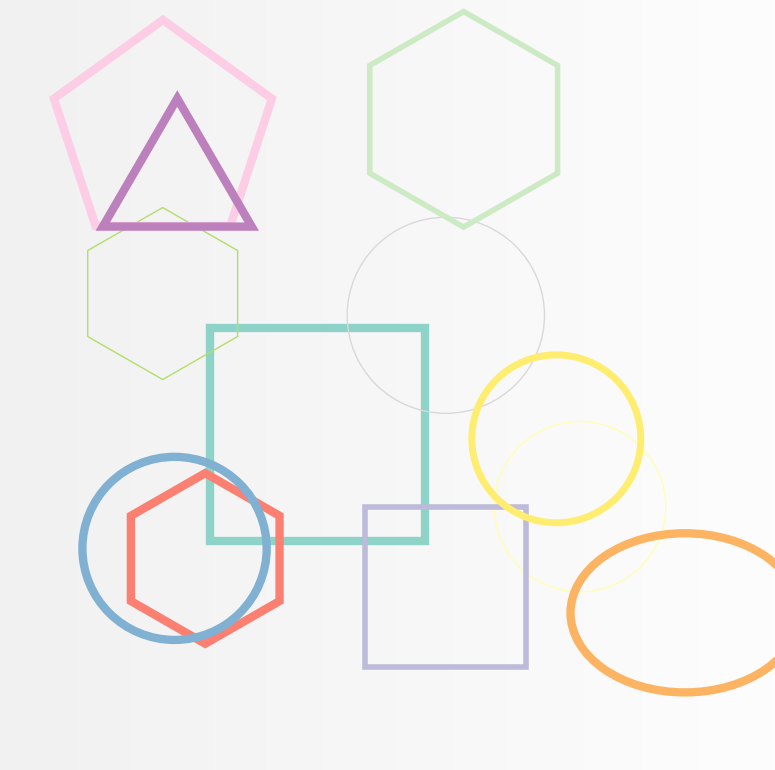[{"shape": "square", "thickness": 3, "radius": 0.69, "center": [0.409, 0.436]}, {"shape": "circle", "thickness": 0.5, "radius": 0.55, "center": [0.748, 0.342]}, {"shape": "square", "thickness": 2, "radius": 0.52, "center": [0.574, 0.237]}, {"shape": "hexagon", "thickness": 3, "radius": 0.55, "center": [0.265, 0.275]}, {"shape": "circle", "thickness": 3, "radius": 0.59, "center": [0.225, 0.288]}, {"shape": "oval", "thickness": 3, "radius": 0.74, "center": [0.884, 0.204]}, {"shape": "hexagon", "thickness": 0.5, "radius": 0.56, "center": [0.21, 0.619]}, {"shape": "pentagon", "thickness": 3, "radius": 0.74, "center": [0.21, 0.826]}, {"shape": "circle", "thickness": 0.5, "radius": 0.64, "center": [0.575, 0.591]}, {"shape": "triangle", "thickness": 3, "radius": 0.55, "center": [0.229, 0.761]}, {"shape": "hexagon", "thickness": 2, "radius": 0.7, "center": [0.598, 0.845]}, {"shape": "circle", "thickness": 2.5, "radius": 0.55, "center": [0.718, 0.43]}]